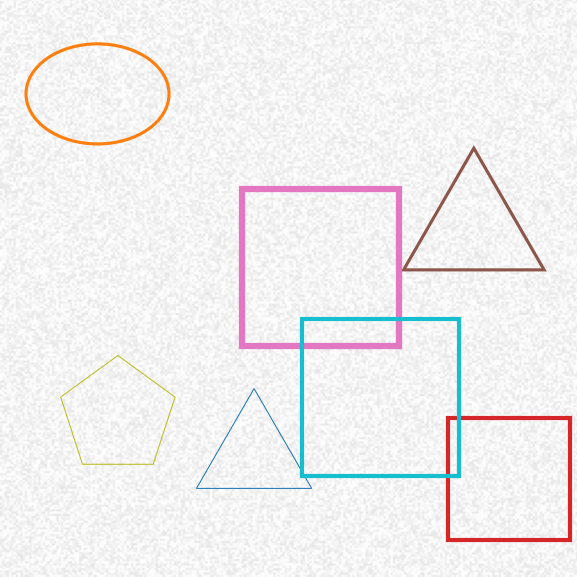[{"shape": "triangle", "thickness": 0.5, "radius": 0.58, "center": [0.44, 0.211]}, {"shape": "oval", "thickness": 1.5, "radius": 0.62, "center": [0.169, 0.837]}, {"shape": "square", "thickness": 2, "radius": 0.53, "center": [0.881, 0.169]}, {"shape": "triangle", "thickness": 1.5, "radius": 0.7, "center": [0.82, 0.602]}, {"shape": "square", "thickness": 3, "radius": 0.68, "center": [0.555, 0.536]}, {"shape": "pentagon", "thickness": 0.5, "radius": 0.52, "center": [0.204, 0.279]}, {"shape": "square", "thickness": 2, "radius": 0.68, "center": [0.659, 0.311]}]